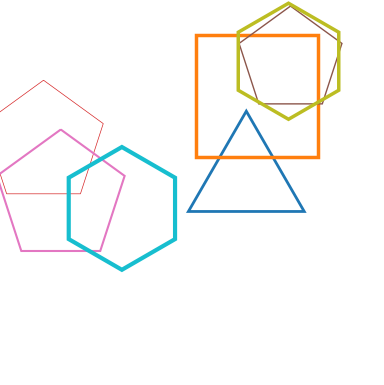[{"shape": "triangle", "thickness": 2, "radius": 0.87, "center": [0.64, 0.538]}, {"shape": "square", "thickness": 2.5, "radius": 0.79, "center": [0.667, 0.75]}, {"shape": "pentagon", "thickness": 0.5, "radius": 0.82, "center": [0.113, 0.629]}, {"shape": "pentagon", "thickness": 1, "radius": 0.7, "center": [0.755, 0.844]}, {"shape": "pentagon", "thickness": 1.5, "radius": 0.87, "center": [0.158, 0.489]}, {"shape": "hexagon", "thickness": 2.5, "radius": 0.75, "center": [0.749, 0.841]}, {"shape": "hexagon", "thickness": 3, "radius": 0.8, "center": [0.317, 0.459]}]